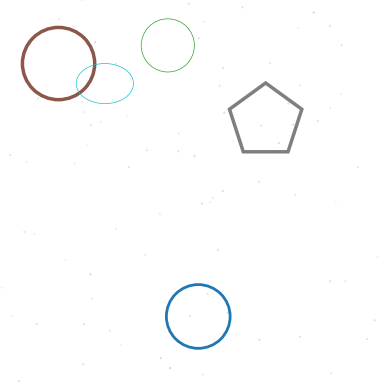[{"shape": "circle", "thickness": 2, "radius": 0.41, "center": [0.515, 0.178]}, {"shape": "circle", "thickness": 0.5, "radius": 0.35, "center": [0.436, 0.882]}, {"shape": "circle", "thickness": 2.5, "radius": 0.47, "center": [0.152, 0.835]}, {"shape": "pentagon", "thickness": 2.5, "radius": 0.49, "center": [0.69, 0.686]}, {"shape": "oval", "thickness": 0.5, "radius": 0.37, "center": [0.272, 0.783]}]